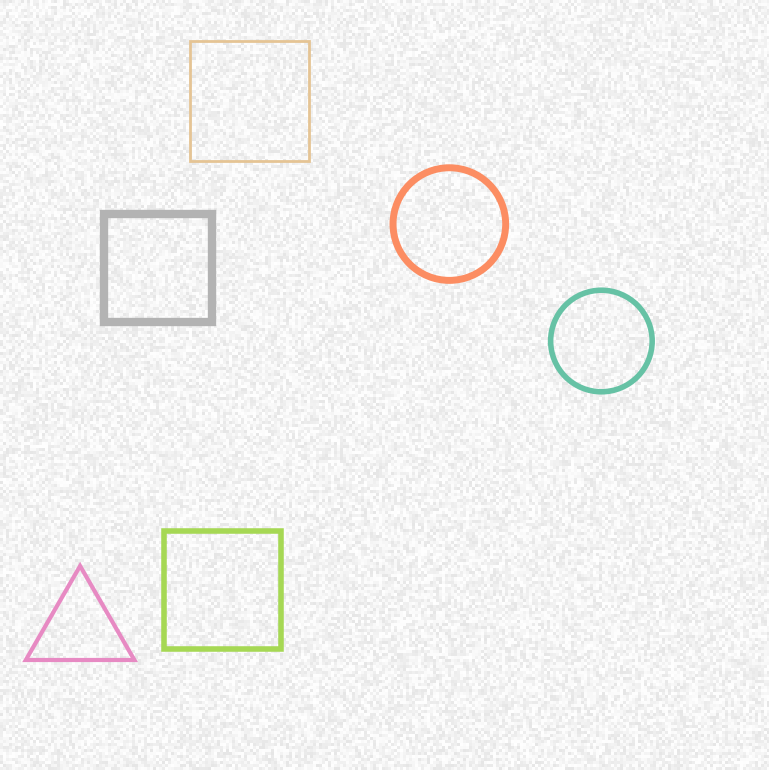[{"shape": "circle", "thickness": 2, "radius": 0.33, "center": [0.781, 0.557]}, {"shape": "circle", "thickness": 2.5, "radius": 0.37, "center": [0.584, 0.709]}, {"shape": "triangle", "thickness": 1.5, "radius": 0.41, "center": [0.104, 0.184]}, {"shape": "square", "thickness": 2, "radius": 0.38, "center": [0.289, 0.234]}, {"shape": "square", "thickness": 1, "radius": 0.39, "center": [0.324, 0.869]}, {"shape": "square", "thickness": 3, "radius": 0.35, "center": [0.205, 0.652]}]